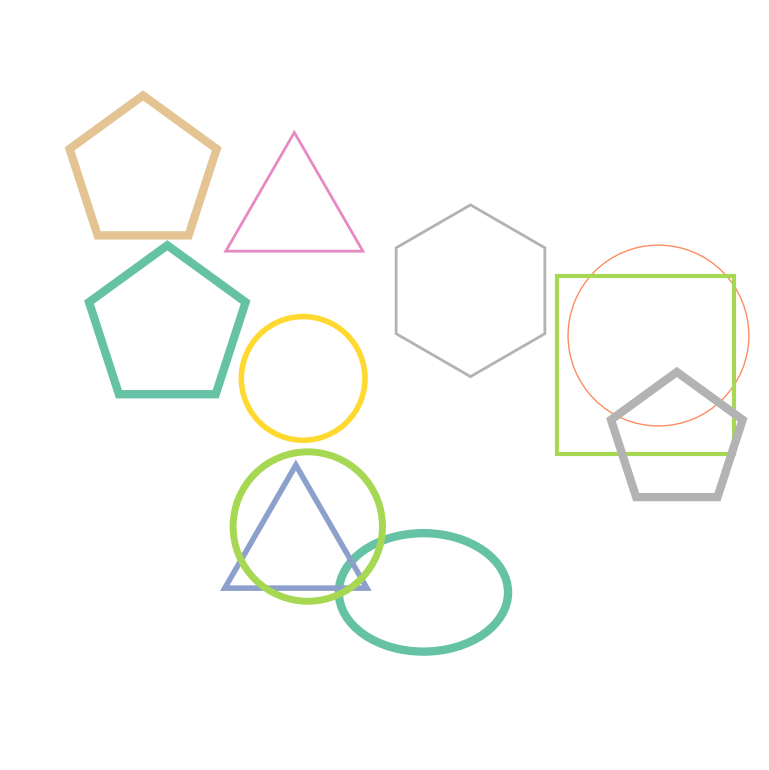[{"shape": "pentagon", "thickness": 3, "radius": 0.53, "center": [0.217, 0.575]}, {"shape": "oval", "thickness": 3, "radius": 0.55, "center": [0.55, 0.231]}, {"shape": "circle", "thickness": 0.5, "radius": 0.59, "center": [0.855, 0.564]}, {"shape": "triangle", "thickness": 2, "radius": 0.53, "center": [0.384, 0.289]}, {"shape": "triangle", "thickness": 1, "radius": 0.51, "center": [0.382, 0.725]}, {"shape": "square", "thickness": 1.5, "radius": 0.58, "center": [0.838, 0.526]}, {"shape": "circle", "thickness": 2.5, "radius": 0.49, "center": [0.4, 0.316]}, {"shape": "circle", "thickness": 2, "radius": 0.4, "center": [0.394, 0.509]}, {"shape": "pentagon", "thickness": 3, "radius": 0.5, "center": [0.186, 0.776]}, {"shape": "pentagon", "thickness": 3, "radius": 0.45, "center": [0.879, 0.427]}, {"shape": "hexagon", "thickness": 1, "radius": 0.56, "center": [0.611, 0.622]}]